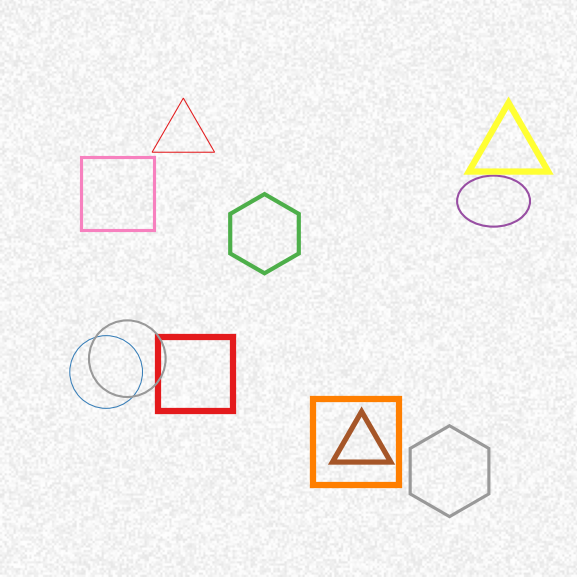[{"shape": "square", "thickness": 3, "radius": 0.32, "center": [0.338, 0.352]}, {"shape": "triangle", "thickness": 0.5, "radius": 0.31, "center": [0.317, 0.767]}, {"shape": "circle", "thickness": 0.5, "radius": 0.31, "center": [0.184, 0.355]}, {"shape": "hexagon", "thickness": 2, "radius": 0.34, "center": [0.458, 0.594]}, {"shape": "oval", "thickness": 1, "radius": 0.32, "center": [0.855, 0.651]}, {"shape": "square", "thickness": 3, "radius": 0.37, "center": [0.617, 0.234]}, {"shape": "triangle", "thickness": 3, "radius": 0.4, "center": [0.881, 0.742]}, {"shape": "triangle", "thickness": 2.5, "radius": 0.29, "center": [0.626, 0.228]}, {"shape": "square", "thickness": 1.5, "radius": 0.31, "center": [0.204, 0.664]}, {"shape": "circle", "thickness": 1, "radius": 0.33, "center": [0.22, 0.378]}, {"shape": "hexagon", "thickness": 1.5, "radius": 0.39, "center": [0.778, 0.183]}]